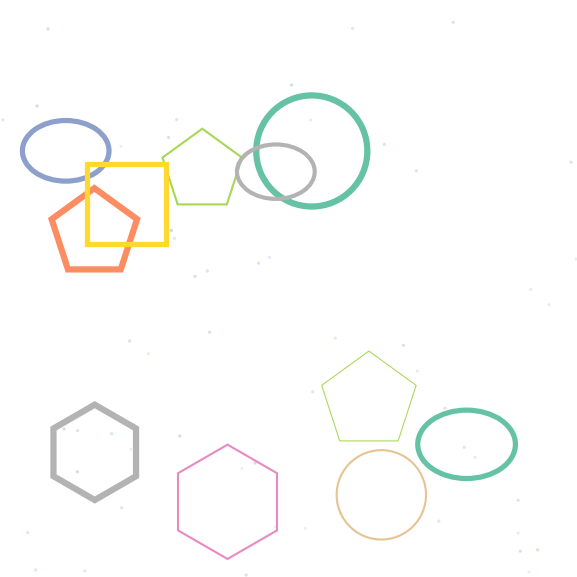[{"shape": "circle", "thickness": 3, "radius": 0.48, "center": [0.54, 0.738]}, {"shape": "oval", "thickness": 2.5, "radius": 0.42, "center": [0.808, 0.23]}, {"shape": "pentagon", "thickness": 3, "radius": 0.39, "center": [0.163, 0.596]}, {"shape": "oval", "thickness": 2.5, "radius": 0.37, "center": [0.114, 0.738]}, {"shape": "hexagon", "thickness": 1, "radius": 0.49, "center": [0.394, 0.13]}, {"shape": "pentagon", "thickness": 0.5, "radius": 0.43, "center": [0.639, 0.305]}, {"shape": "pentagon", "thickness": 1, "radius": 0.36, "center": [0.35, 0.704]}, {"shape": "square", "thickness": 2.5, "radius": 0.34, "center": [0.22, 0.646]}, {"shape": "circle", "thickness": 1, "radius": 0.39, "center": [0.66, 0.142]}, {"shape": "oval", "thickness": 2, "radius": 0.34, "center": [0.478, 0.702]}, {"shape": "hexagon", "thickness": 3, "radius": 0.41, "center": [0.164, 0.216]}]